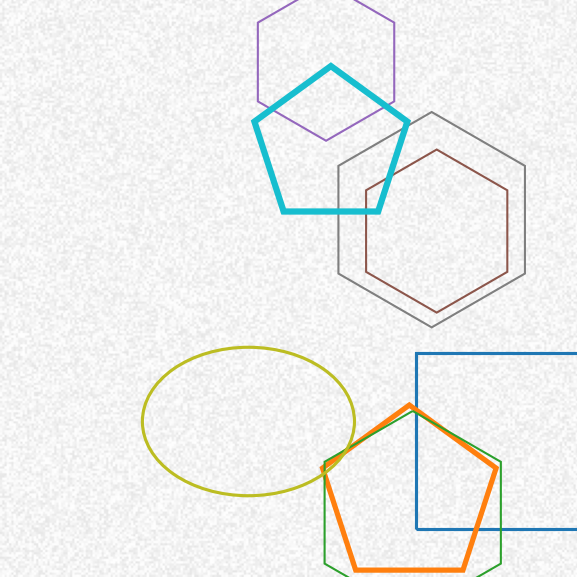[{"shape": "square", "thickness": 1.5, "radius": 0.76, "center": [0.872, 0.235]}, {"shape": "pentagon", "thickness": 2.5, "radius": 0.79, "center": [0.709, 0.14]}, {"shape": "hexagon", "thickness": 1, "radius": 0.88, "center": [0.715, 0.111]}, {"shape": "hexagon", "thickness": 1, "radius": 0.68, "center": [0.565, 0.892]}, {"shape": "hexagon", "thickness": 1, "radius": 0.71, "center": [0.756, 0.599]}, {"shape": "hexagon", "thickness": 1, "radius": 0.93, "center": [0.747, 0.619]}, {"shape": "oval", "thickness": 1.5, "radius": 0.92, "center": [0.43, 0.269]}, {"shape": "pentagon", "thickness": 3, "radius": 0.7, "center": [0.573, 0.746]}]